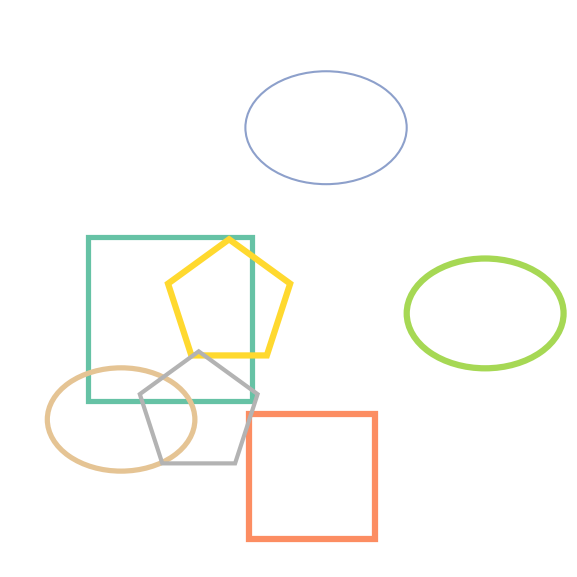[{"shape": "square", "thickness": 2.5, "radius": 0.71, "center": [0.295, 0.447]}, {"shape": "square", "thickness": 3, "radius": 0.54, "center": [0.54, 0.174]}, {"shape": "oval", "thickness": 1, "radius": 0.7, "center": [0.565, 0.778]}, {"shape": "oval", "thickness": 3, "radius": 0.68, "center": [0.84, 0.456]}, {"shape": "pentagon", "thickness": 3, "radius": 0.56, "center": [0.397, 0.474]}, {"shape": "oval", "thickness": 2.5, "radius": 0.64, "center": [0.21, 0.273]}, {"shape": "pentagon", "thickness": 2, "radius": 0.54, "center": [0.344, 0.283]}]